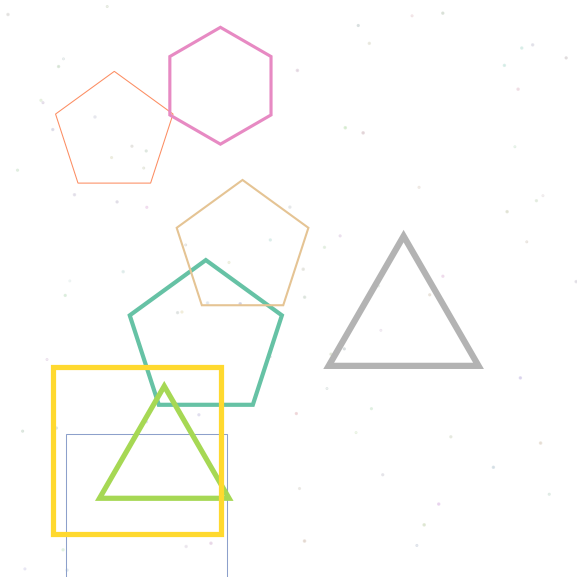[{"shape": "pentagon", "thickness": 2, "radius": 0.69, "center": [0.356, 0.41]}, {"shape": "pentagon", "thickness": 0.5, "radius": 0.53, "center": [0.198, 0.769]}, {"shape": "square", "thickness": 0.5, "radius": 0.69, "center": [0.254, 0.108]}, {"shape": "hexagon", "thickness": 1.5, "radius": 0.51, "center": [0.382, 0.851]}, {"shape": "triangle", "thickness": 2.5, "radius": 0.65, "center": [0.284, 0.201]}, {"shape": "square", "thickness": 2.5, "radius": 0.73, "center": [0.237, 0.219]}, {"shape": "pentagon", "thickness": 1, "radius": 0.6, "center": [0.42, 0.568]}, {"shape": "triangle", "thickness": 3, "radius": 0.75, "center": [0.699, 0.441]}]